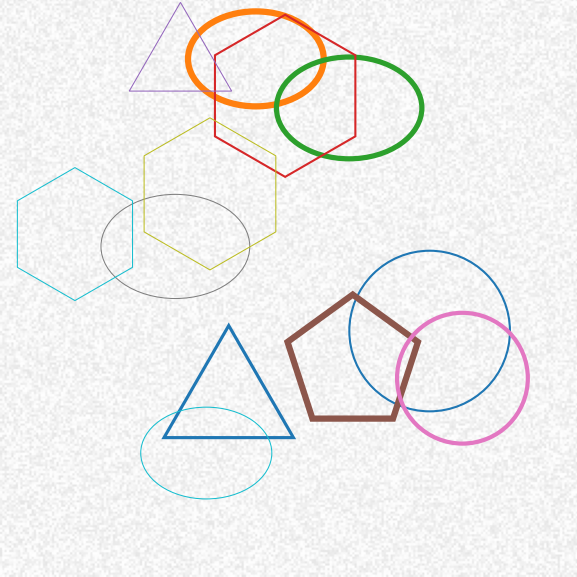[{"shape": "circle", "thickness": 1, "radius": 0.7, "center": [0.744, 0.426]}, {"shape": "triangle", "thickness": 1.5, "radius": 0.65, "center": [0.396, 0.306]}, {"shape": "oval", "thickness": 3, "radius": 0.59, "center": [0.443, 0.897]}, {"shape": "oval", "thickness": 2.5, "radius": 0.63, "center": [0.605, 0.812]}, {"shape": "hexagon", "thickness": 1, "radius": 0.7, "center": [0.494, 0.833]}, {"shape": "triangle", "thickness": 0.5, "radius": 0.51, "center": [0.312, 0.893]}, {"shape": "pentagon", "thickness": 3, "radius": 0.59, "center": [0.611, 0.37]}, {"shape": "circle", "thickness": 2, "radius": 0.57, "center": [0.801, 0.344]}, {"shape": "oval", "thickness": 0.5, "radius": 0.64, "center": [0.304, 0.572]}, {"shape": "hexagon", "thickness": 0.5, "radius": 0.66, "center": [0.364, 0.663]}, {"shape": "hexagon", "thickness": 0.5, "radius": 0.58, "center": [0.13, 0.594]}, {"shape": "oval", "thickness": 0.5, "radius": 0.57, "center": [0.357, 0.215]}]